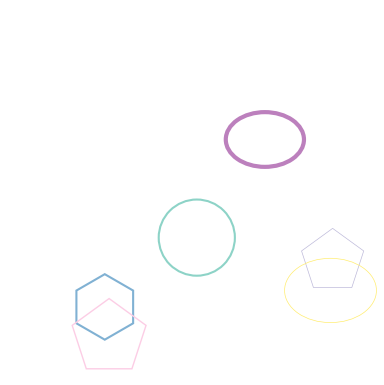[{"shape": "circle", "thickness": 1.5, "radius": 0.49, "center": [0.511, 0.383]}, {"shape": "pentagon", "thickness": 0.5, "radius": 0.42, "center": [0.864, 0.322]}, {"shape": "hexagon", "thickness": 1.5, "radius": 0.43, "center": [0.272, 0.203]}, {"shape": "pentagon", "thickness": 1, "radius": 0.5, "center": [0.283, 0.124]}, {"shape": "oval", "thickness": 3, "radius": 0.51, "center": [0.688, 0.638]}, {"shape": "oval", "thickness": 0.5, "radius": 0.6, "center": [0.858, 0.246]}]